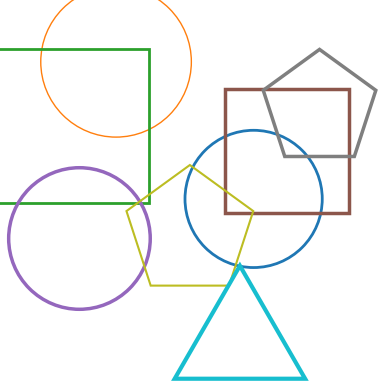[{"shape": "circle", "thickness": 2, "radius": 0.89, "center": [0.659, 0.483]}, {"shape": "circle", "thickness": 1, "radius": 0.98, "center": [0.301, 0.839]}, {"shape": "square", "thickness": 2, "radius": 1.0, "center": [0.187, 0.674]}, {"shape": "circle", "thickness": 2.5, "radius": 0.92, "center": [0.206, 0.38]}, {"shape": "square", "thickness": 2.5, "radius": 0.8, "center": [0.746, 0.608]}, {"shape": "pentagon", "thickness": 2.5, "radius": 0.77, "center": [0.83, 0.718]}, {"shape": "pentagon", "thickness": 1.5, "radius": 0.87, "center": [0.493, 0.398]}, {"shape": "triangle", "thickness": 3, "radius": 0.98, "center": [0.623, 0.114]}]